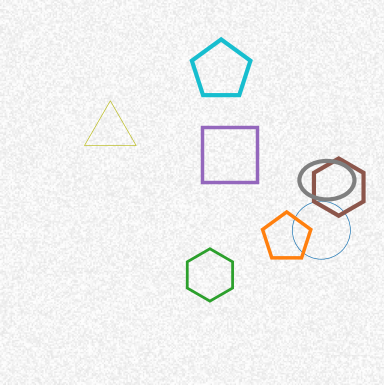[{"shape": "circle", "thickness": 0.5, "radius": 0.38, "center": [0.835, 0.402]}, {"shape": "pentagon", "thickness": 2.5, "radius": 0.33, "center": [0.745, 0.384]}, {"shape": "hexagon", "thickness": 2, "radius": 0.34, "center": [0.545, 0.286]}, {"shape": "square", "thickness": 2.5, "radius": 0.36, "center": [0.597, 0.599]}, {"shape": "hexagon", "thickness": 3, "radius": 0.37, "center": [0.88, 0.514]}, {"shape": "oval", "thickness": 3, "radius": 0.36, "center": [0.849, 0.532]}, {"shape": "triangle", "thickness": 0.5, "radius": 0.39, "center": [0.287, 0.661]}, {"shape": "pentagon", "thickness": 3, "radius": 0.4, "center": [0.574, 0.818]}]